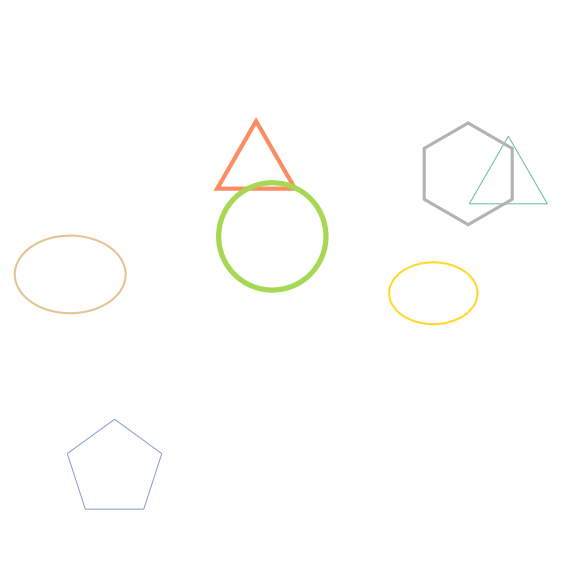[{"shape": "triangle", "thickness": 0.5, "radius": 0.39, "center": [0.88, 0.685]}, {"shape": "triangle", "thickness": 2, "radius": 0.39, "center": [0.443, 0.711]}, {"shape": "pentagon", "thickness": 0.5, "radius": 0.43, "center": [0.198, 0.187]}, {"shape": "circle", "thickness": 2.5, "radius": 0.46, "center": [0.472, 0.59]}, {"shape": "oval", "thickness": 1, "radius": 0.38, "center": [0.75, 0.491]}, {"shape": "oval", "thickness": 1, "radius": 0.48, "center": [0.122, 0.524]}, {"shape": "hexagon", "thickness": 1.5, "radius": 0.44, "center": [0.811, 0.698]}]